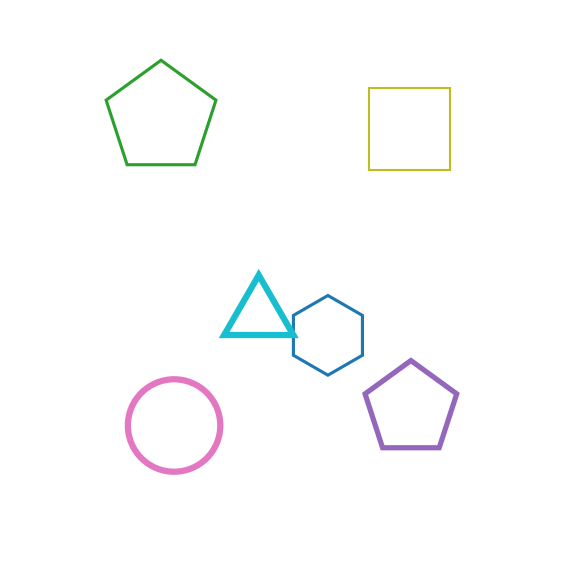[{"shape": "hexagon", "thickness": 1.5, "radius": 0.35, "center": [0.568, 0.418]}, {"shape": "pentagon", "thickness": 1.5, "radius": 0.5, "center": [0.279, 0.795]}, {"shape": "pentagon", "thickness": 2.5, "radius": 0.42, "center": [0.712, 0.291]}, {"shape": "circle", "thickness": 3, "radius": 0.4, "center": [0.301, 0.262]}, {"shape": "square", "thickness": 1, "radius": 0.35, "center": [0.71, 0.776]}, {"shape": "triangle", "thickness": 3, "radius": 0.35, "center": [0.448, 0.454]}]